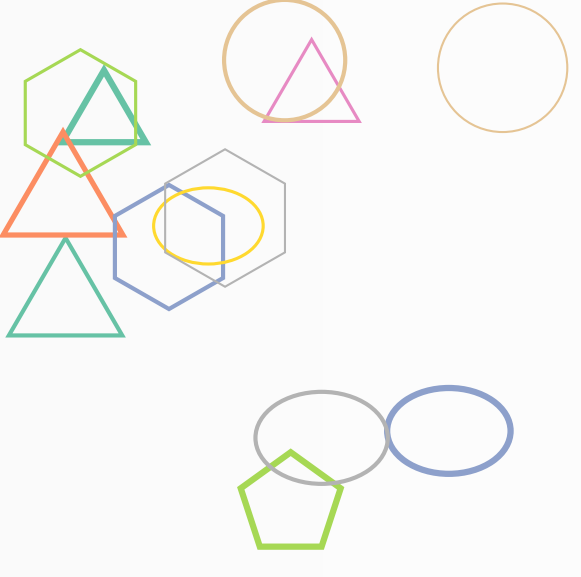[{"shape": "triangle", "thickness": 2, "radius": 0.56, "center": [0.113, 0.475]}, {"shape": "triangle", "thickness": 3, "radius": 0.42, "center": [0.179, 0.794]}, {"shape": "triangle", "thickness": 2.5, "radius": 0.6, "center": [0.108, 0.652]}, {"shape": "oval", "thickness": 3, "radius": 0.53, "center": [0.772, 0.253]}, {"shape": "hexagon", "thickness": 2, "radius": 0.54, "center": [0.291, 0.571]}, {"shape": "triangle", "thickness": 1.5, "radius": 0.47, "center": [0.536, 0.836]}, {"shape": "hexagon", "thickness": 1.5, "radius": 0.55, "center": [0.138, 0.803]}, {"shape": "pentagon", "thickness": 3, "radius": 0.45, "center": [0.5, 0.126]}, {"shape": "oval", "thickness": 1.5, "radius": 0.47, "center": [0.359, 0.608]}, {"shape": "circle", "thickness": 2, "radius": 0.52, "center": [0.49, 0.895]}, {"shape": "circle", "thickness": 1, "radius": 0.56, "center": [0.865, 0.882]}, {"shape": "hexagon", "thickness": 1, "radius": 0.6, "center": [0.387, 0.622]}, {"shape": "oval", "thickness": 2, "radius": 0.57, "center": [0.553, 0.241]}]